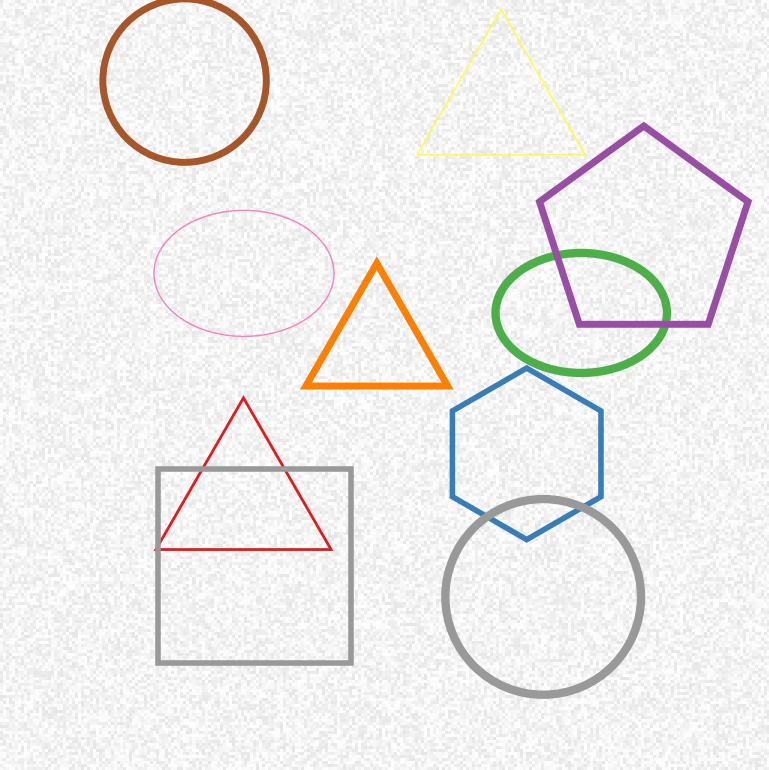[{"shape": "triangle", "thickness": 1, "radius": 0.66, "center": [0.316, 0.352]}, {"shape": "hexagon", "thickness": 2, "radius": 0.56, "center": [0.684, 0.411]}, {"shape": "oval", "thickness": 3, "radius": 0.56, "center": [0.755, 0.594]}, {"shape": "pentagon", "thickness": 2.5, "radius": 0.71, "center": [0.836, 0.694]}, {"shape": "triangle", "thickness": 2.5, "radius": 0.53, "center": [0.489, 0.552]}, {"shape": "triangle", "thickness": 0.5, "radius": 0.63, "center": [0.651, 0.862]}, {"shape": "circle", "thickness": 2.5, "radius": 0.53, "center": [0.24, 0.895]}, {"shape": "oval", "thickness": 0.5, "radius": 0.58, "center": [0.317, 0.645]}, {"shape": "circle", "thickness": 3, "radius": 0.64, "center": [0.705, 0.225]}, {"shape": "square", "thickness": 2, "radius": 0.63, "center": [0.331, 0.265]}]